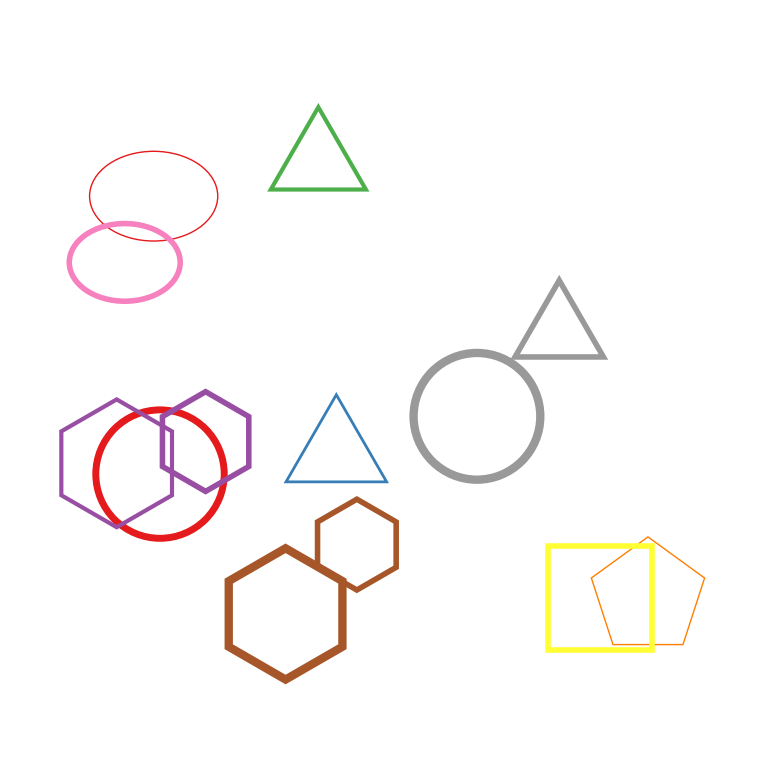[{"shape": "circle", "thickness": 2.5, "radius": 0.42, "center": [0.208, 0.384]}, {"shape": "oval", "thickness": 0.5, "radius": 0.42, "center": [0.2, 0.745]}, {"shape": "triangle", "thickness": 1, "radius": 0.38, "center": [0.437, 0.412]}, {"shape": "triangle", "thickness": 1.5, "radius": 0.36, "center": [0.413, 0.79]}, {"shape": "hexagon", "thickness": 2, "radius": 0.32, "center": [0.267, 0.427]}, {"shape": "hexagon", "thickness": 1.5, "radius": 0.41, "center": [0.152, 0.398]}, {"shape": "pentagon", "thickness": 0.5, "radius": 0.39, "center": [0.842, 0.225]}, {"shape": "square", "thickness": 2, "radius": 0.34, "center": [0.779, 0.223]}, {"shape": "hexagon", "thickness": 3, "radius": 0.43, "center": [0.371, 0.203]}, {"shape": "hexagon", "thickness": 2, "radius": 0.29, "center": [0.463, 0.293]}, {"shape": "oval", "thickness": 2, "radius": 0.36, "center": [0.162, 0.659]}, {"shape": "circle", "thickness": 3, "radius": 0.41, "center": [0.619, 0.459]}, {"shape": "triangle", "thickness": 2, "radius": 0.33, "center": [0.726, 0.57]}]